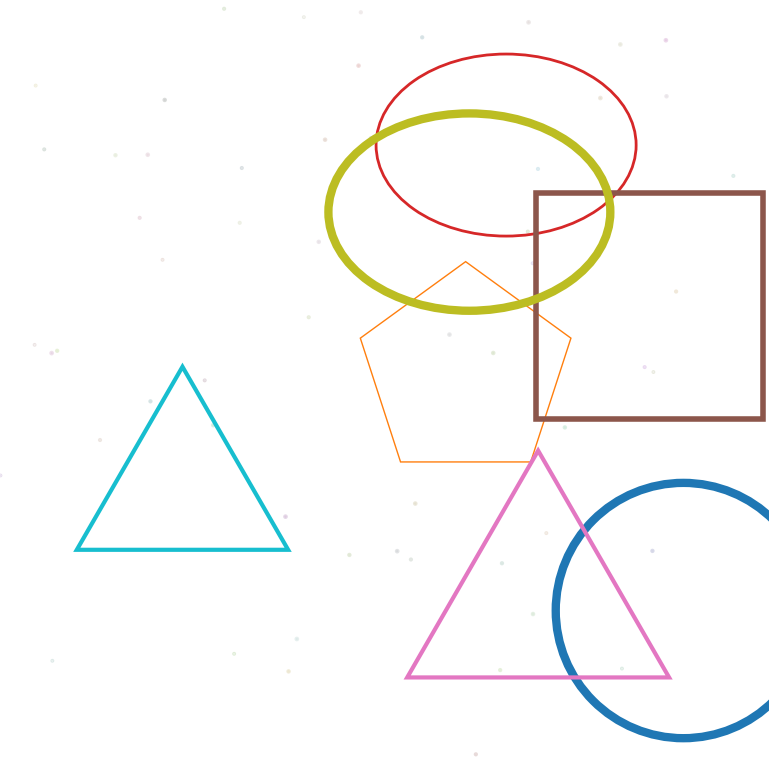[{"shape": "circle", "thickness": 3, "radius": 0.83, "center": [0.888, 0.207]}, {"shape": "pentagon", "thickness": 0.5, "radius": 0.72, "center": [0.605, 0.516]}, {"shape": "oval", "thickness": 1, "radius": 0.84, "center": [0.657, 0.812]}, {"shape": "square", "thickness": 2, "radius": 0.74, "center": [0.844, 0.603]}, {"shape": "triangle", "thickness": 1.5, "radius": 0.98, "center": [0.699, 0.218]}, {"shape": "oval", "thickness": 3, "radius": 0.92, "center": [0.61, 0.725]}, {"shape": "triangle", "thickness": 1.5, "radius": 0.79, "center": [0.237, 0.365]}]